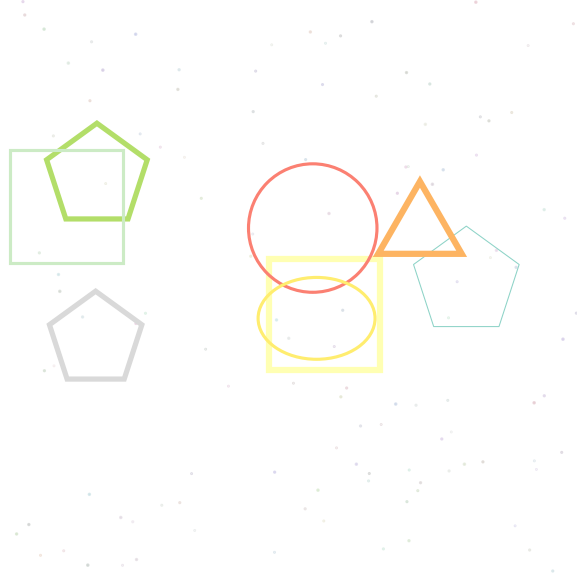[{"shape": "pentagon", "thickness": 0.5, "radius": 0.48, "center": [0.808, 0.511]}, {"shape": "square", "thickness": 3, "radius": 0.48, "center": [0.562, 0.454]}, {"shape": "circle", "thickness": 1.5, "radius": 0.56, "center": [0.542, 0.604]}, {"shape": "triangle", "thickness": 3, "radius": 0.42, "center": [0.727, 0.601]}, {"shape": "pentagon", "thickness": 2.5, "radius": 0.46, "center": [0.168, 0.694]}, {"shape": "pentagon", "thickness": 2.5, "radius": 0.42, "center": [0.166, 0.411]}, {"shape": "square", "thickness": 1.5, "radius": 0.49, "center": [0.116, 0.641]}, {"shape": "oval", "thickness": 1.5, "radius": 0.51, "center": [0.548, 0.448]}]